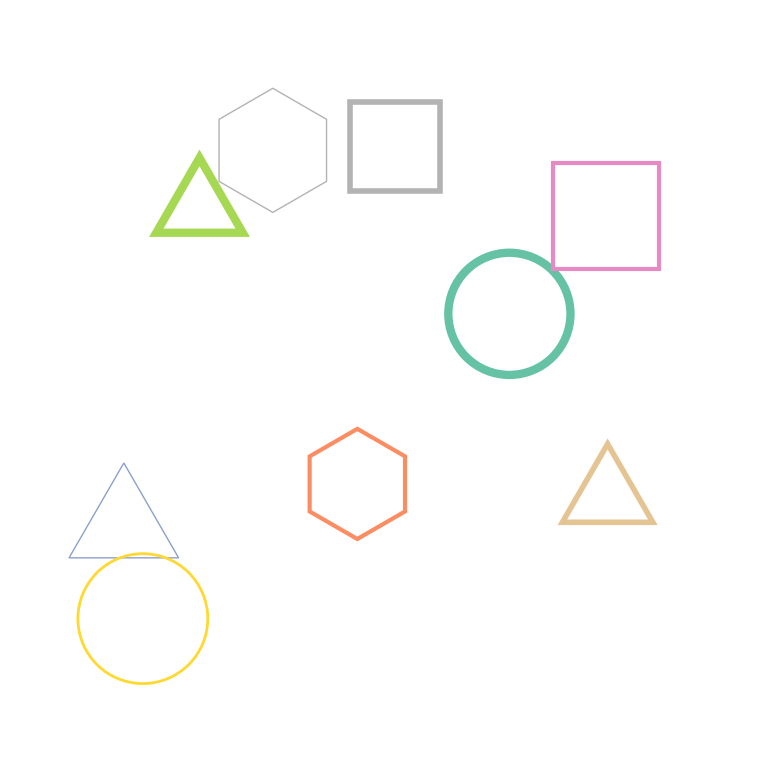[{"shape": "circle", "thickness": 3, "radius": 0.4, "center": [0.662, 0.592]}, {"shape": "hexagon", "thickness": 1.5, "radius": 0.36, "center": [0.464, 0.372]}, {"shape": "triangle", "thickness": 0.5, "radius": 0.41, "center": [0.161, 0.317]}, {"shape": "square", "thickness": 1.5, "radius": 0.34, "center": [0.787, 0.72]}, {"shape": "triangle", "thickness": 3, "radius": 0.32, "center": [0.259, 0.73]}, {"shape": "circle", "thickness": 1, "radius": 0.42, "center": [0.186, 0.197]}, {"shape": "triangle", "thickness": 2, "radius": 0.34, "center": [0.789, 0.356]}, {"shape": "hexagon", "thickness": 0.5, "radius": 0.4, "center": [0.354, 0.805]}, {"shape": "square", "thickness": 2, "radius": 0.29, "center": [0.513, 0.81]}]